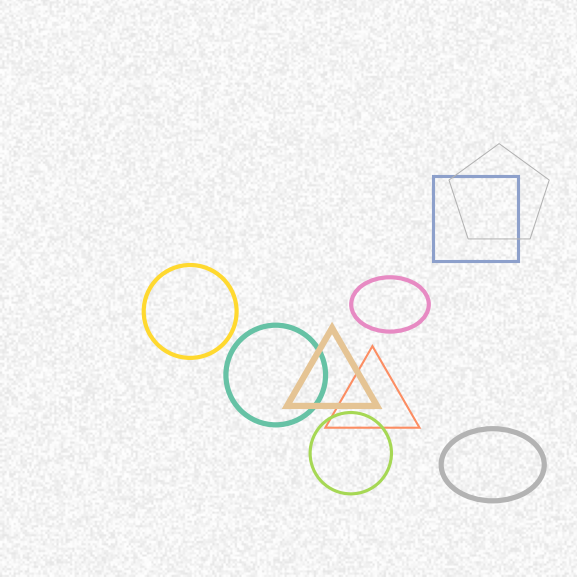[{"shape": "circle", "thickness": 2.5, "radius": 0.43, "center": [0.477, 0.35]}, {"shape": "triangle", "thickness": 1, "radius": 0.47, "center": [0.645, 0.306]}, {"shape": "square", "thickness": 1.5, "radius": 0.37, "center": [0.823, 0.621]}, {"shape": "oval", "thickness": 2, "radius": 0.34, "center": [0.675, 0.472]}, {"shape": "circle", "thickness": 1.5, "radius": 0.35, "center": [0.607, 0.214]}, {"shape": "circle", "thickness": 2, "radius": 0.4, "center": [0.329, 0.46]}, {"shape": "triangle", "thickness": 3, "radius": 0.45, "center": [0.575, 0.341]}, {"shape": "oval", "thickness": 2.5, "radius": 0.45, "center": [0.853, 0.194]}, {"shape": "pentagon", "thickness": 0.5, "radius": 0.46, "center": [0.864, 0.659]}]